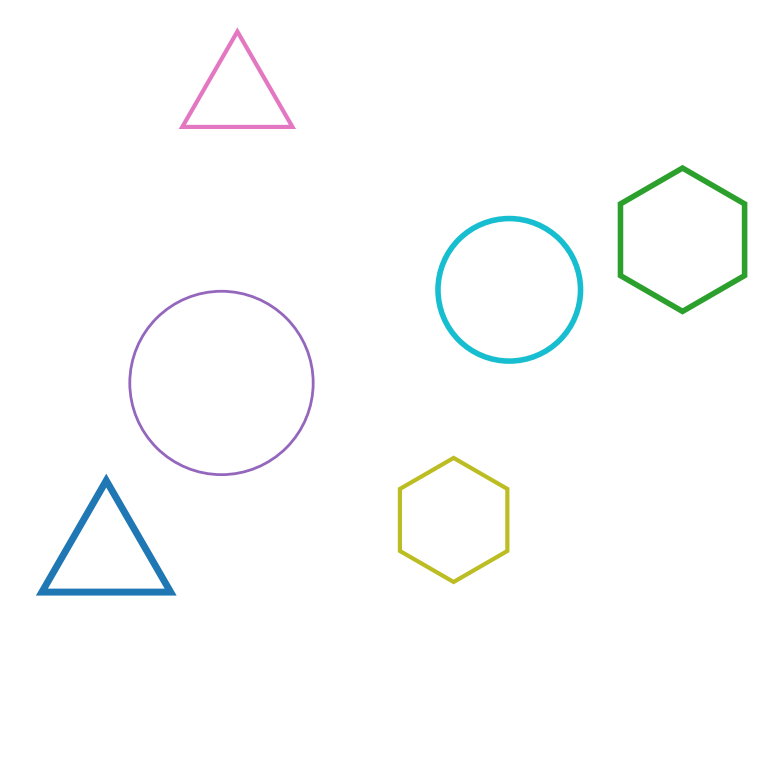[{"shape": "triangle", "thickness": 2.5, "radius": 0.48, "center": [0.138, 0.279]}, {"shape": "hexagon", "thickness": 2, "radius": 0.47, "center": [0.886, 0.689]}, {"shape": "circle", "thickness": 1, "radius": 0.6, "center": [0.288, 0.503]}, {"shape": "triangle", "thickness": 1.5, "radius": 0.41, "center": [0.308, 0.876]}, {"shape": "hexagon", "thickness": 1.5, "radius": 0.4, "center": [0.589, 0.325]}, {"shape": "circle", "thickness": 2, "radius": 0.46, "center": [0.661, 0.624]}]